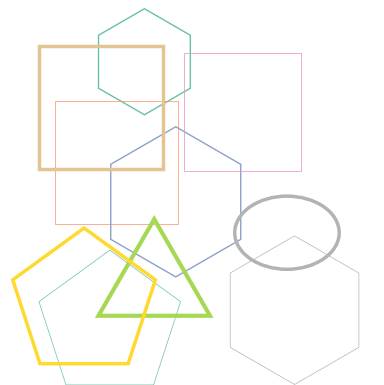[{"shape": "pentagon", "thickness": 0.5, "radius": 0.97, "center": [0.285, 0.157]}, {"shape": "hexagon", "thickness": 1, "radius": 0.69, "center": [0.375, 0.84]}, {"shape": "square", "thickness": 0.5, "radius": 0.8, "center": [0.302, 0.577]}, {"shape": "hexagon", "thickness": 1, "radius": 0.97, "center": [0.456, 0.476]}, {"shape": "square", "thickness": 0.5, "radius": 0.77, "center": [0.63, 0.708]}, {"shape": "triangle", "thickness": 3, "radius": 0.84, "center": [0.401, 0.263]}, {"shape": "pentagon", "thickness": 2.5, "radius": 0.97, "center": [0.218, 0.213]}, {"shape": "square", "thickness": 2.5, "radius": 0.8, "center": [0.262, 0.72]}, {"shape": "hexagon", "thickness": 0.5, "radius": 0.96, "center": [0.765, 0.194]}, {"shape": "oval", "thickness": 2.5, "radius": 0.68, "center": [0.745, 0.396]}]